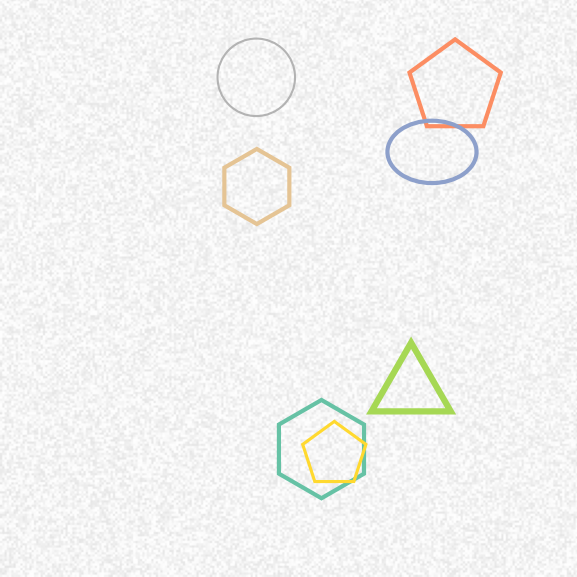[{"shape": "hexagon", "thickness": 2, "radius": 0.43, "center": [0.557, 0.221]}, {"shape": "pentagon", "thickness": 2, "radius": 0.42, "center": [0.788, 0.848]}, {"shape": "oval", "thickness": 2, "radius": 0.39, "center": [0.748, 0.736]}, {"shape": "triangle", "thickness": 3, "radius": 0.4, "center": [0.712, 0.326]}, {"shape": "pentagon", "thickness": 1.5, "radius": 0.29, "center": [0.579, 0.212]}, {"shape": "hexagon", "thickness": 2, "radius": 0.32, "center": [0.445, 0.676]}, {"shape": "circle", "thickness": 1, "radius": 0.34, "center": [0.444, 0.865]}]